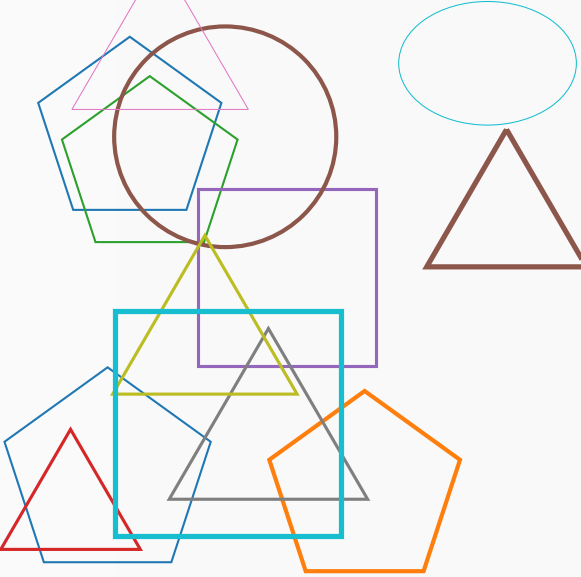[{"shape": "pentagon", "thickness": 1, "radius": 0.93, "center": [0.185, 0.177]}, {"shape": "pentagon", "thickness": 1, "radius": 0.83, "center": [0.223, 0.77]}, {"shape": "pentagon", "thickness": 2, "radius": 0.86, "center": [0.627, 0.15]}, {"shape": "pentagon", "thickness": 1, "radius": 0.79, "center": [0.258, 0.708]}, {"shape": "triangle", "thickness": 1.5, "radius": 0.69, "center": [0.121, 0.117]}, {"shape": "square", "thickness": 1.5, "radius": 0.76, "center": [0.494, 0.519]}, {"shape": "circle", "thickness": 2, "radius": 0.96, "center": [0.387, 0.762]}, {"shape": "triangle", "thickness": 2.5, "radius": 0.79, "center": [0.871, 0.616]}, {"shape": "triangle", "thickness": 0.5, "radius": 0.88, "center": [0.275, 0.897]}, {"shape": "triangle", "thickness": 1.5, "radius": 0.99, "center": [0.462, 0.233]}, {"shape": "triangle", "thickness": 1.5, "radius": 0.92, "center": [0.353, 0.408]}, {"shape": "square", "thickness": 2.5, "radius": 0.98, "center": [0.392, 0.266]}, {"shape": "oval", "thickness": 0.5, "radius": 0.76, "center": [0.839, 0.89]}]